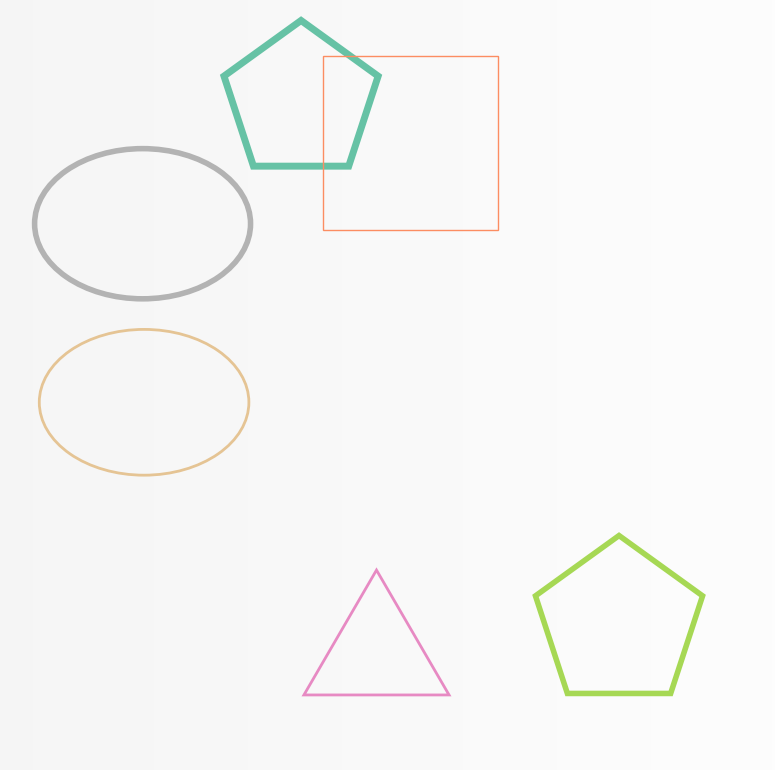[{"shape": "pentagon", "thickness": 2.5, "radius": 0.52, "center": [0.388, 0.869]}, {"shape": "square", "thickness": 0.5, "radius": 0.56, "center": [0.529, 0.815]}, {"shape": "triangle", "thickness": 1, "radius": 0.54, "center": [0.486, 0.152]}, {"shape": "pentagon", "thickness": 2, "radius": 0.57, "center": [0.799, 0.191]}, {"shape": "oval", "thickness": 1, "radius": 0.68, "center": [0.186, 0.478]}, {"shape": "oval", "thickness": 2, "radius": 0.7, "center": [0.184, 0.709]}]